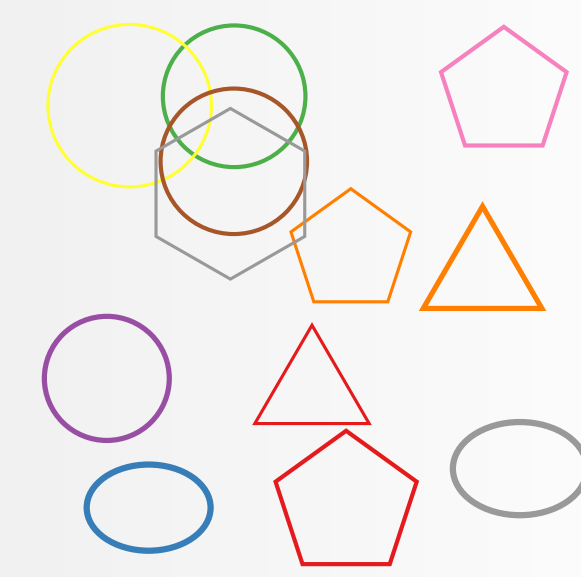[{"shape": "triangle", "thickness": 1.5, "radius": 0.57, "center": [0.537, 0.322]}, {"shape": "pentagon", "thickness": 2, "radius": 0.64, "center": [0.595, 0.126]}, {"shape": "oval", "thickness": 3, "radius": 0.53, "center": [0.256, 0.12]}, {"shape": "circle", "thickness": 2, "radius": 0.61, "center": [0.403, 0.832]}, {"shape": "circle", "thickness": 2.5, "radius": 0.54, "center": [0.184, 0.344]}, {"shape": "triangle", "thickness": 2.5, "radius": 0.59, "center": [0.83, 0.524]}, {"shape": "pentagon", "thickness": 1.5, "radius": 0.54, "center": [0.604, 0.564]}, {"shape": "circle", "thickness": 1.5, "radius": 0.7, "center": [0.223, 0.816]}, {"shape": "circle", "thickness": 2, "radius": 0.63, "center": [0.402, 0.72]}, {"shape": "pentagon", "thickness": 2, "radius": 0.57, "center": [0.867, 0.839]}, {"shape": "hexagon", "thickness": 1.5, "radius": 0.74, "center": [0.396, 0.664]}, {"shape": "oval", "thickness": 3, "radius": 0.58, "center": [0.894, 0.188]}]